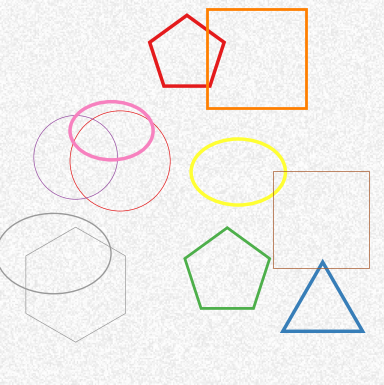[{"shape": "pentagon", "thickness": 2.5, "radius": 0.51, "center": [0.485, 0.859]}, {"shape": "circle", "thickness": 0.5, "radius": 0.65, "center": [0.312, 0.582]}, {"shape": "triangle", "thickness": 2.5, "radius": 0.6, "center": [0.838, 0.199]}, {"shape": "pentagon", "thickness": 2, "radius": 0.58, "center": [0.59, 0.293]}, {"shape": "circle", "thickness": 0.5, "radius": 0.54, "center": [0.197, 0.591]}, {"shape": "square", "thickness": 2, "radius": 0.64, "center": [0.666, 0.847]}, {"shape": "oval", "thickness": 2.5, "radius": 0.61, "center": [0.619, 0.553]}, {"shape": "square", "thickness": 0.5, "radius": 0.62, "center": [0.833, 0.43]}, {"shape": "oval", "thickness": 2.5, "radius": 0.54, "center": [0.29, 0.66]}, {"shape": "hexagon", "thickness": 0.5, "radius": 0.75, "center": [0.197, 0.261]}, {"shape": "oval", "thickness": 1, "radius": 0.75, "center": [0.139, 0.341]}]